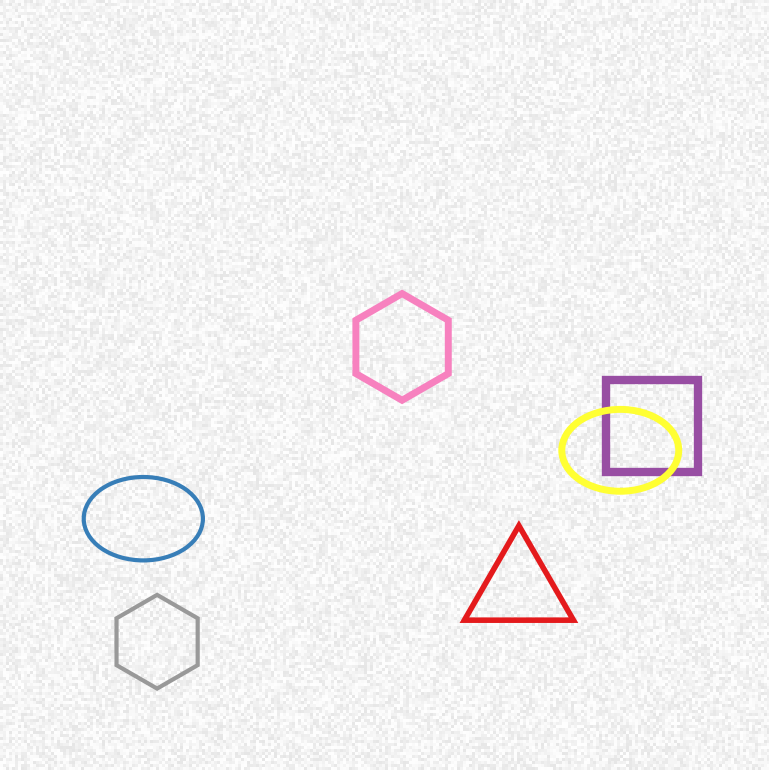[{"shape": "triangle", "thickness": 2, "radius": 0.41, "center": [0.674, 0.235]}, {"shape": "oval", "thickness": 1.5, "radius": 0.39, "center": [0.186, 0.326]}, {"shape": "square", "thickness": 3, "radius": 0.3, "center": [0.846, 0.447]}, {"shape": "oval", "thickness": 2.5, "radius": 0.38, "center": [0.806, 0.415]}, {"shape": "hexagon", "thickness": 2.5, "radius": 0.35, "center": [0.522, 0.549]}, {"shape": "hexagon", "thickness": 1.5, "radius": 0.3, "center": [0.204, 0.167]}]